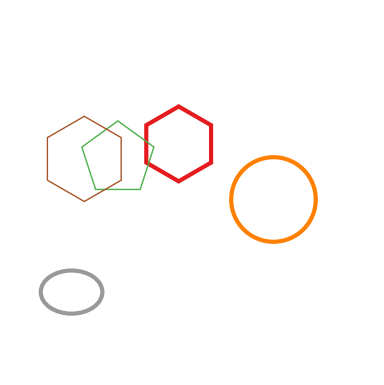[{"shape": "hexagon", "thickness": 3, "radius": 0.49, "center": [0.464, 0.626]}, {"shape": "pentagon", "thickness": 1, "radius": 0.49, "center": [0.306, 0.588]}, {"shape": "circle", "thickness": 3, "radius": 0.55, "center": [0.71, 0.482]}, {"shape": "hexagon", "thickness": 1, "radius": 0.55, "center": [0.219, 0.587]}, {"shape": "oval", "thickness": 3, "radius": 0.4, "center": [0.186, 0.241]}]